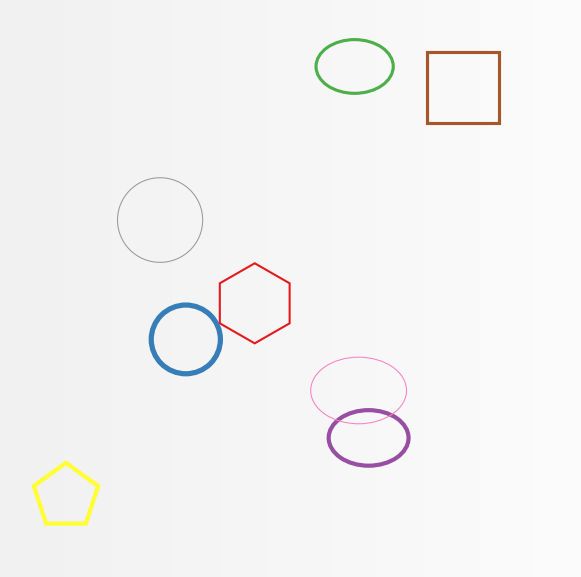[{"shape": "hexagon", "thickness": 1, "radius": 0.35, "center": [0.438, 0.474]}, {"shape": "circle", "thickness": 2.5, "radius": 0.3, "center": [0.32, 0.411]}, {"shape": "oval", "thickness": 1.5, "radius": 0.33, "center": [0.61, 0.884]}, {"shape": "oval", "thickness": 2, "radius": 0.34, "center": [0.634, 0.241]}, {"shape": "pentagon", "thickness": 2, "radius": 0.29, "center": [0.114, 0.14]}, {"shape": "square", "thickness": 1.5, "radius": 0.31, "center": [0.797, 0.848]}, {"shape": "oval", "thickness": 0.5, "radius": 0.41, "center": [0.617, 0.323]}, {"shape": "circle", "thickness": 0.5, "radius": 0.37, "center": [0.275, 0.618]}]